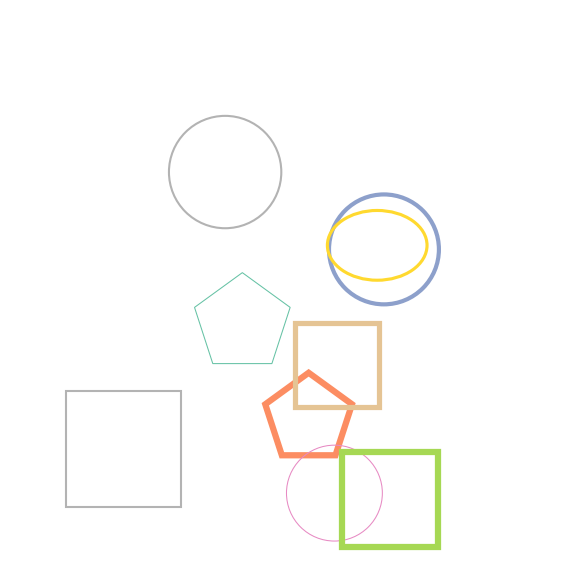[{"shape": "pentagon", "thickness": 0.5, "radius": 0.44, "center": [0.42, 0.44]}, {"shape": "pentagon", "thickness": 3, "radius": 0.39, "center": [0.534, 0.275]}, {"shape": "circle", "thickness": 2, "radius": 0.48, "center": [0.665, 0.567]}, {"shape": "circle", "thickness": 0.5, "radius": 0.42, "center": [0.579, 0.145]}, {"shape": "square", "thickness": 3, "radius": 0.41, "center": [0.676, 0.134]}, {"shape": "oval", "thickness": 1.5, "radius": 0.43, "center": [0.653, 0.574]}, {"shape": "square", "thickness": 2.5, "radius": 0.36, "center": [0.583, 0.367]}, {"shape": "square", "thickness": 1, "radius": 0.5, "center": [0.214, 0.222]}, {"shape": "circle", "thickness": 1, "radius": 0.49, "center": [0.39, 0.701]}]